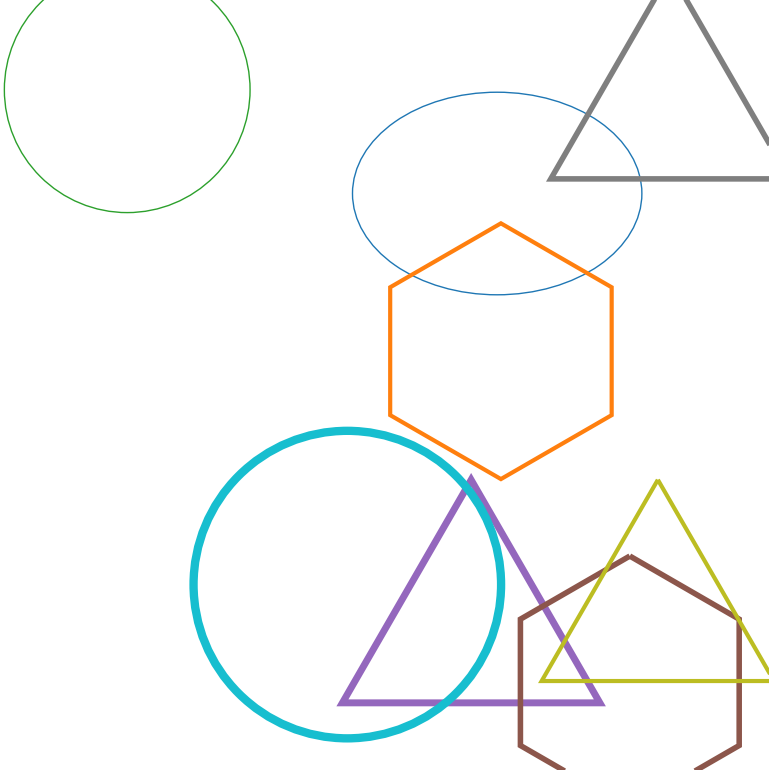[{"shape": "oval", "thickness": 0.5, "radius": 0.94, "center": [0.646, 0.749]}, {"shape": "hexagon", "thickness": 1.5, "radius": 0.83, "center": [0.651, 0.544]}, {"shape": "circle", "thickness": 0.5, "radius": 0.8, "center": [0.165, 0.883]}, {"shape": "triangle", "thickness": 2.5, "radius": 0.97, "center": [0.612, 0.184]}, {"shape": "hexagon", "thickness": 2, "radius": 0.82, "center": [0.818, 0.114]}, {"shape": "triangle", "thickness": 2, "radius": 0.9, "center": [0.87, 0.857]}, {"shape": "triangle", "thickness": 1.5, "radius": 0.87, "center": [0.854, 0.203]}, {"shape": "circle", "thickness": 3, "radius": 1.0, "center": [0.451, 0.241]}]